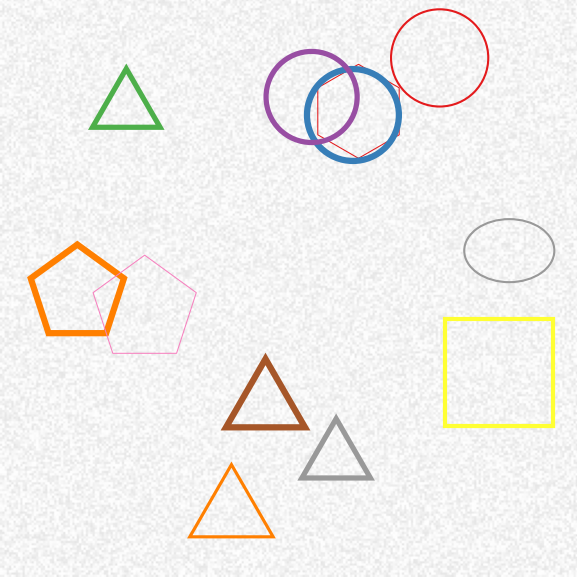[{"shape": "circle", "thickness": 1, "radius": 0.42, "center": [0.761, 0.899]}, {"shape": "hexagon", "thickness": 0.5, "radius": 0.41, "center": [0.621, 0.806]}, {"shape": "circle", "thickness": 3, "radius": 0.4, "center": [0.611, 0.8]}, {"shape": "triangle", "thickness": 2.5, "radius": 0.34, "center": [0.219, 0.813]}, {"shape": "circle", "thickness": 2.5, "radius": 0.39, "center": [0.54, 0.831]}, {"shape": "pentagon", "thickness": 3, "radius": 0.42, "center": [0.134, 0.491]}, {"shape": "triangle", "thickness": 1.5, "radius": 0.42, "center": [0.401, 0.111]}, {"shape": "square", "thickness": 2, "radius": 0.46, "center": [0.864, 0.354]}, {"shape": "triangle", "thickness": 3, "radius": 0.39, "center": [0.46, 0.299]}, {"shape": "pentagon", "thickness": 0.5, "radius": 0.47, "center": [0.251, 0.463]}, {"shape": "oval", "thickness": 1, "radius": 0.39, "center": [0.882, 0.565]}, {"shape": "triangle", "thickness": 2.5, "radius": 0.34, "center": [0.582, 0.206]}]